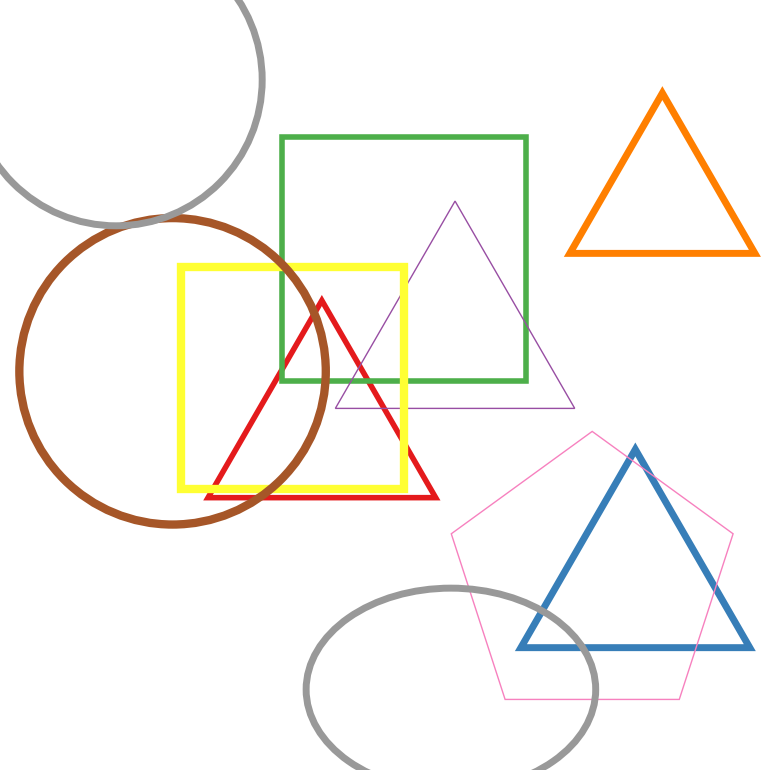[{"shape": "triangle", "thickness": 2, "radius": 0.85, "center": [0.418, 0.439]}, {"shape": "triangle", "thickness": 2.5, "radius": 0.86, "center": [0.825, 0.245]}, {"shape": "square", "thickness": 2, "radius": 0.79, "center": [0.524, 0.664]}, {"shape": "triangle", "thickness": 0.5, "radius": 0.9, "center": [0.591, 0.559]}, {"shape": "triangle", "thickness": 2.5, "radius": 0.69, "center": [0.86, 0.74]}, {"shape": "square", "thickness": 3, "radius": 0.72, "center": [0.38, 0.509]}, {"shape": "circle", "thickness": 3, "radius": 0.99, "center": [0.224, 0.518]}, {"shape": "pentagon", "thickness": 0.5, "radius": 0.96, "center": [0.769, 0.247]}, {"shape": "oval", "thickness": 2.5, "radius": 0.94, "center": [0.586, 0.105]}, {"shape": "circle", "thickness": 2.5, "radius": 0.95, "center": [0.151, 0.896]}]